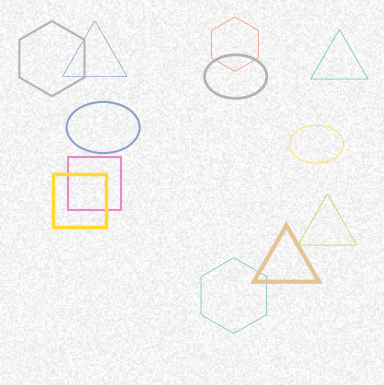[{"shape": "hexagon", "thickness": 0.5, "radius": 0.49, "center": [0.608, 0.232]}, {"shape": "triangle", "thickness": 0.5, "radius": 0.43, "center": [0.881, 0.838]}, {"shape": "hexagon", "thickness": 0.5, "radius": 0.35, "center": [0.61, 0.885]}, {"shape": "oval", "thickness": 1.5, "radius": 0.47, "center": [0.268, 0.669]}, {"shape": "triangle", "thickness": 0.5, "radius": 0.48, "center": [0.246, 0.85]}, {"shape": "square", "thickness": 1.5, "radius": 0.35, "center": [0.245, 0.524]}, {"shape": "triangle", "thickness": 0.5, "radius": 0.44, "center": [0.85, 0.408]}, {"shape": "oval", "thickness": 0.5, "radius": 0.35, "center": [0.822, 0.626]}, {"shape": "square", "thickness": 2.5, "radius": 0.34, "center": [0.206, 0.48]}, {"shape": "triangle", "thickness": 3, "radius": 0.49, "center": [0.744, 0.317]}, {"shape": "oval", "thickness": 2, "radius": 0.4, "center": [0.612, 0.801]}, {"shape": "hexagon", "thickness": 1.5, "radius": 0.49, "center": [0.135, 0.848]}]